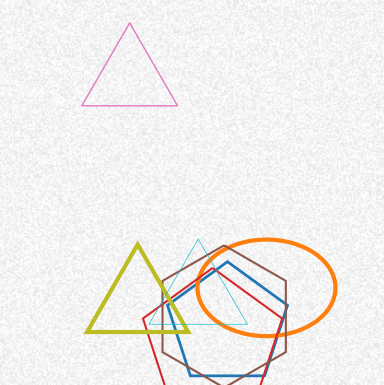[{"shape": "pentagon", "thickness": 2, "radius": 0.82, "center": [0.591, 0.156]}, {"shape": "oval", "thickness": 3, "radius": 0.9, "center": [0.692, 0.252]}, {"shape": "pentagon", "thickness": 1.5, "radius": 0.95, "center": [0.552, 0.114]}, {"shape": "hexagon", "thickness": 1.5, "radius": 0.92, "center": [0.582, 0.178]}, {"shape": "triangle", "thickness": 1, "radius": 0.72, "center": [0.337, 0.797]}, {"shape": "triangle", "thickness": 3, "radius": 0.76, "center": [0.358, 0.213]}, {"shape": "triangle", "thickness": 0.5, "radius": 0.74, "center": [0.515, 0.232]}]